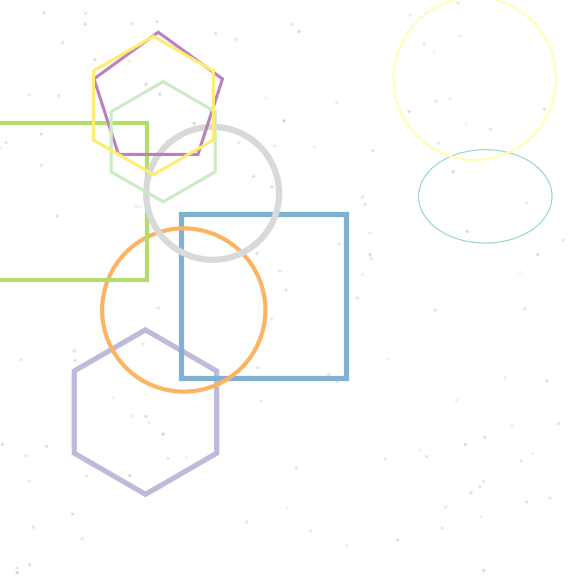[{"shape": "oval", "thickness": 0.5, "radius": 0.58, "center": [0.84, 0.659]}, {"shape": "circle", "thickness": 1, "radius": 0.7, "center": [0.822, 0.863]}, {"shape": "hexagon", "thickness": 2.5, "radius": 0.71, "center": [0.252, 0.286]}, {"shape": "square", "thickness": 2.5, "radius": 0.71, "center": [0.456, 0.486]}, {"shape": "circle", "thickness": 2, "radius": 0.71, "center": [0.318, 0.462]}, {"shape": "square", "thickness": 2, "radius": 0.68, "center": [0.119, 0.65]}, {"shape": "circle", "thickness": 3, "radius": 0.58, "center": [0.368, 0.664]}, {"shape": "pentagon", "thickness": 1.5, "radius": 0.59, "center": [0.274, 0.826]}, {"shape": "hexagon", "thickness": 1.5, "radius": 0.52, "center": [0.283, 0.754]}, {"shape": "hexagon", "thickness": 1.5, "radius": 0.6, "center": [0.266, 0.816]}]